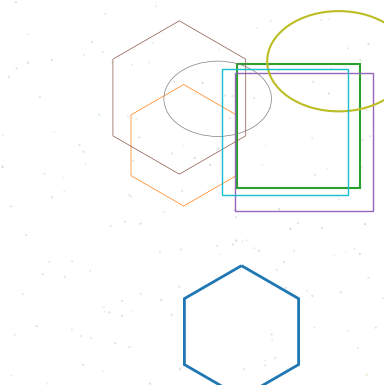[{"shape": "hexagon", "thickness": 2, "radius": 0.86, "center": [0.627, 0.139]}, {"shape": "hexagon", "thickness": 0.5, "radius": 0.79, "center": [0.477, 0.623]}, {"shape": "square", "thickness": 1.5, "radius": 0.8, "center": [0.774, 0.673]}, {"shape": "square", "thickness": 1, "radius": 0.9, "center": [0.79, 0.631]}, {"shape": "hexagon", "thickness": 0.5, "radius": 1.0, "center": [0.466, 0.747]}, {"shape": "oval", "thickness": 0.5, "radius": 0.7, "center": [0.565, 0.743]}, {"shape": "oval", "thickness": 1.5, "radius": 0.93, "center": [0.88, 0.841]}, {"shape": "square", "thickness": 1, "radius": 0.82, "center": [0.74, 0.658]}]